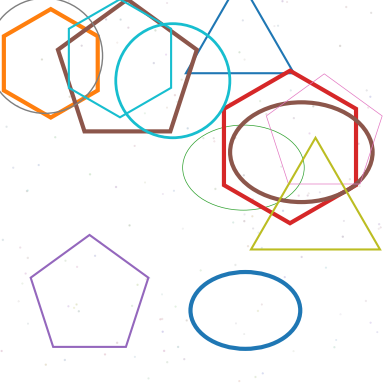[{"shape": "triangle", "thickness": 1.5, "radius": 0.81, "center": [0.623, 0.891]}, {"shape": "oval", "thickness": 3, "radius": 0.71, "center": [0.637, 0.194]}, {"shape": "hexagon", "thickness": 3, "radius": 0.7, "center": [0.132, 0.836]}, {"shape": "oval", "thickness": 0.5, "radius": 0.79, "center": [0.632, 0.565]}, {"shape": "hexagon", "thickness": 3, "radius": 0.99, "center": [0.753, 0.618]}, {"shape": "pentagon", "thickness": 1.5, "radius": 0.8, "center": [0.233, 0.229]}, {"shape": "oval", "thickness": 3, "radius": 0.93, "center": [0.783, 0.605]}, {"shape": "pentagon", "thickness": 3, "radius": 0.95, "center": [0.331, 0.812]}, {"shape": "pentagon", "thickness": 0.5, "radius": 0.79, "center": [0.842, 0.65]}, {"shape": "circle", "thickness": 1, "radius": 0.75, "center": [0.117, 0.855]}, {"shape": "triangle", "thickness": 1.5, "radius": 0.97, "center": [0.819, 0.449]}, {"shape": "circle", "thickness": 2, "radius": 0.74, "center": [0.449, 0.79]}, {"shape": "hexagon", "thickness": 1.5, "radius": 0.77, "center": [0.312, 0.849]}]